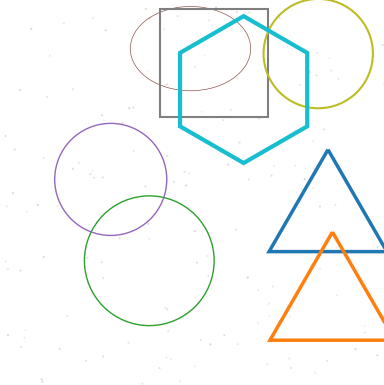[{"shape": "triangle", "thickness": 2.5, "radius": 0.88, "center": [0.852, 0.435]}, {"shape": "triangle", "thickness": 2.5, "radius": 0.94, "center": [0.863, 0.21]}, {"shape": "circle", "thickness": 1, "radius": 0.84, "center": [0.388, 0.323]}, {"shape": "circle", "thickness": 1, "radius": 0.73, "center": [0.288, 0.534]}, {"shape": "oval", "thickness": 0.5, "radius": 0.78, "center": [0.495, 0.874]}, {"shape": "square", "thickness": 1.5, "radius": 0.7, "center": [0.556, 0.836]}, {"shape": "circle", "thickness": 1.5, "radius": 0.71, "center": [0.827, 0.861]}, {"shape": "hexagon", "thickness": 3, "radius": 0.95, "center": [0.633, 0.767]}]